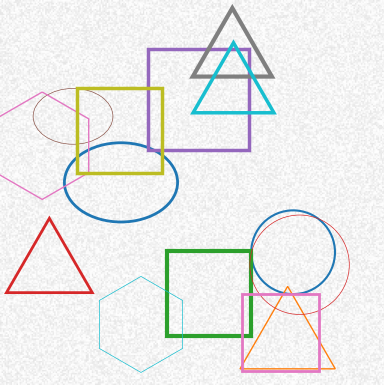[{"shape": "oval", "thickness": 2, "radius": 0.73, "center": [0.314, 0.526]}, {"shape": "circle", "thickness": 1.5, "radius": 0.54, "center": [0.761, 0.345]}, {"shape": "triangle", "thickness": 1, "radius": 0.71, "center": [0.747, 0.113]}, {"shape": "square", "thickness": 3, "radius": 0.55, "center": [0.542, 0.238]}, {"shape": "triangle", "thickness": 2, "radius": 0.64, "center": [0.128, 0.304]}, {"shape": "circle", "thickness": 0.5, "radius": 0.65, "center": [0.778, 0.312]}, {"shape": "square", "thickness": 2.5, "radius": 0.66, "center": [0.517, 0.74]}, {"shape": "oval", "thickness": 0.5, "radius": 0.52, "center": [0.19, 0.698]}, {"shape": "hexagon", "thickness": 1, "radius": 0.7, "center": [0.11, 0.622]}, {"shape": "square", "thickness": 2, "radius": 0.5, "center": [0.728, 0.137]}, {"shape": "triangle", "thickness": 3, "radius": 0.59, "center": [0.603, 0.86]}, {"shape": "square", "thickness": 2.5, "radius": 0.55, "center": [0.31, 0.661]}, {"shape": "hexagon", "thickness": 0.5, "radius": 0.62, "center": [0.366, 0.157]}, {"shape": "triangle", "thickness": 2.5, "radius": 0.61, "center": [0.606, 0.768]}]